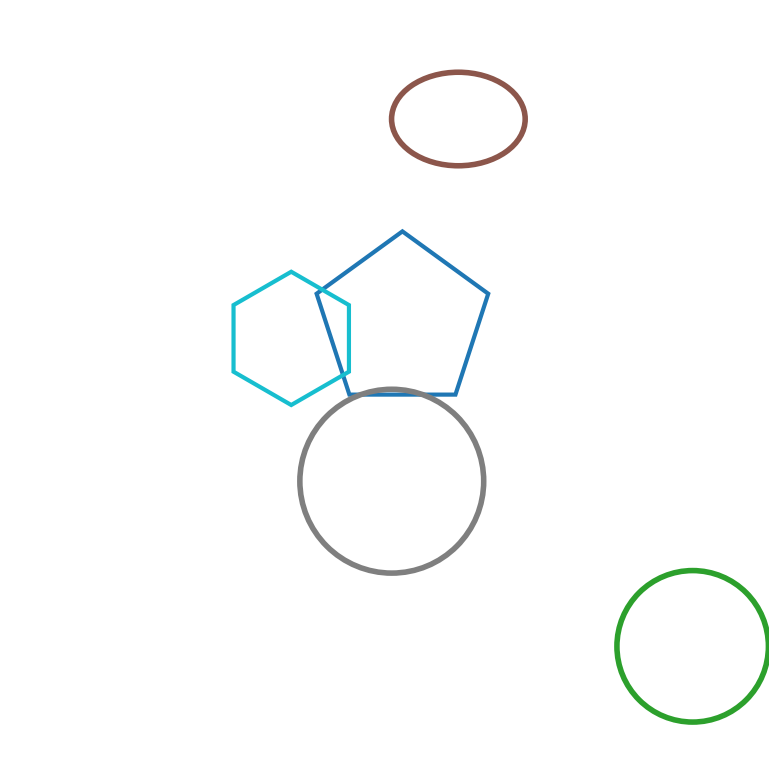[{"shape": "pentagon", "thickness": 1.5, "radius": 0.59, "center": [0.523, 0.582]}, {"shape": "circle", "thickness": 2, "radius": 0.49, "center": [0.9, 0.161]}, {"shape": "oval", "thickness": 2, "radius": 0.43, "center": [0.595, 0.845]}, {"shape": "circle", "thickness": 2, "radius": 0.6, "center": [0.509, 0.375]}, {"shape": "hexagon", "thickness": 1.5, "radius": 0.43, "center": [0.378, 0.561]}]